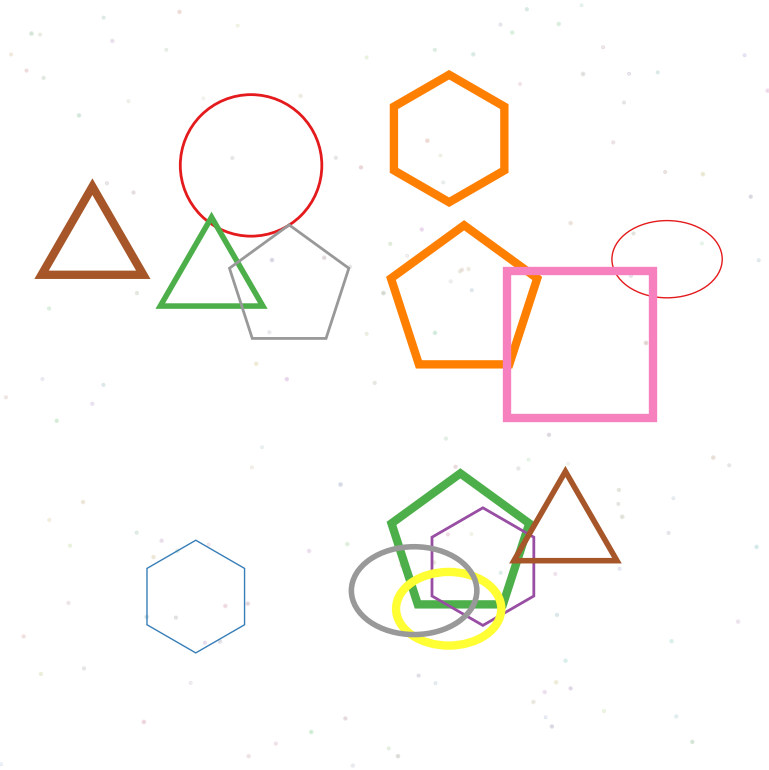[{"shape": "oval", "thickness": 0.5, "radius": 0.36, "center": [0.866, 0.663]}, {"shape": "circle", "thickness": 1, "radius": 0.46, "center": [0.326, 0.785]}, {"shape": "hexagon", "thickness": 0.5, "radius": 0.37, "center": [0.254, 0.225]}, {"shape": "triangle", "thickness": 2, "radius": 0.38, "center": [0.275, 0.641]}, {"shape": "pentagon", "thickness": 3, "radius": 0.47, "center": [0.598, 0.291]}, {"shape": "hexagon", "thickness": 1, "radius": 0.38, "center": [0.627, 0.264]}, {"shape": "pentagon", "thickness": 3, "radius": 0.5, "center": [0.603, 0.608]}, {"shape": "hexagon", "thickness": 3, "radius": 0.41, "center": [0.583, 0.82]}, {"shape": "oval", "thickness": 3, "radius": 0.34, "center": [0.583, 0.209]}, {"shape": "triangle", "thickness": 3, "radius": 0.38, "center": [0.12, 0.681]}, {"shape": "triangle", "thickness": 2, "radius": 0.39, "center": [0.734, 0.31]}, {"shape": "square", "thickness": 3, "radius": 0.48, "center": [0.753, 0.552]}, {"shape": "pentagon", "thickness": 1, "radius": 0.41, "center": [0.376, 0.626]}, {"shape": "oval", "thickness": 2, "radius": 0.41, "center": [0.538, 0.233]}]